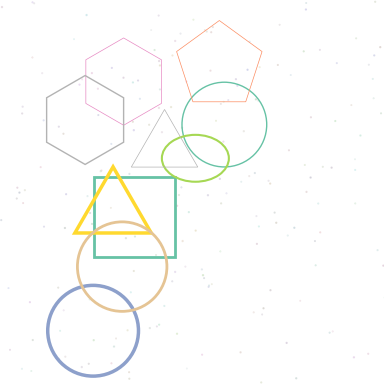[{"shape": "circle", "thickness": 1, "radius": 0.55, "center": [0.583, 0.676]}, {"shape": "square", "thickness": 2, "radius": 0.52, "center": [0.35, 0.437]}, {"shape": "pentagon", "thickness": 0.5, "radius": 0.58, "center": [0.57, 0.83]}, {"shape": "circle", "thickness": 2.5, "radius": 0.59, "center": [0.242, 0.141]}, {"shape": "hexagon", "thickness": 0.5, "radius": 0.57, "center": [0.321, 0.788]}, {"shape": "oval", "thickness": 1.5, "radius": 0.44, "center": [0.507, 0.589]}, {"shape": "triangle", "thickness": 2.5, "radius": 0.57, "center": [0.294, 0.452]}, {"shape": "circle", "thickness": 2, "radius": 0.58, "center": [0.317, 0.308]}, {"shape": "triangle", "thickness": 0.5, "radius": 0.5, "center": [0.427, 0.616]}, {"shape": "hexagon", "thickness": 1, "radius": 0.58, "center": [0.221, 0.688]}]